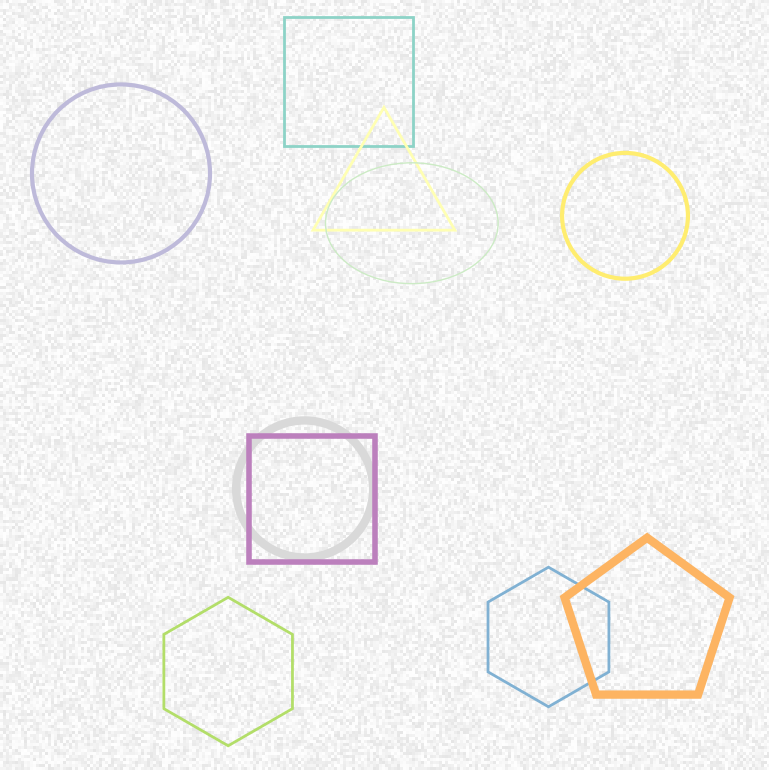[{"shape": "square", "thickness": 1, "radius": 0.42, "center": [0.452, 0.894]}, {"shape": "triangle", "thickness": 1, "radius": 0.53, "center": [0.499, 0.754]}, {"shape": "circle", "thickness": 1.5, "radius": 0.58, "center": [0.157, 0.775]}, {"shape": "hexagon", "thickness": 1, "radius": 0.45, "center": [0.712, 0.173]}, {"shape": "pentagon", "thickness": 3, "radius": 0.56, "center": [0.84, 0.189]}, {"shape": "hexagon", "thickness": 1, "radius": 0.48, "center": [0.296, 0.128]}, {"shape": "circle", "thickness": 3, "radius": 0.44, "center": [0.396, 0.365]}, {"shape": "square", "thickness": 2, "radius": 0.41, "center": [0.405, 0.352]}, {"shape": "oval", "thickness": 0.5, "radius": 0.56, "center": [0.535, 0.71]}, {"shape": "circle", "thickness": 1.5, "radius": 0.41, "center": [0.812, 0.72]}]